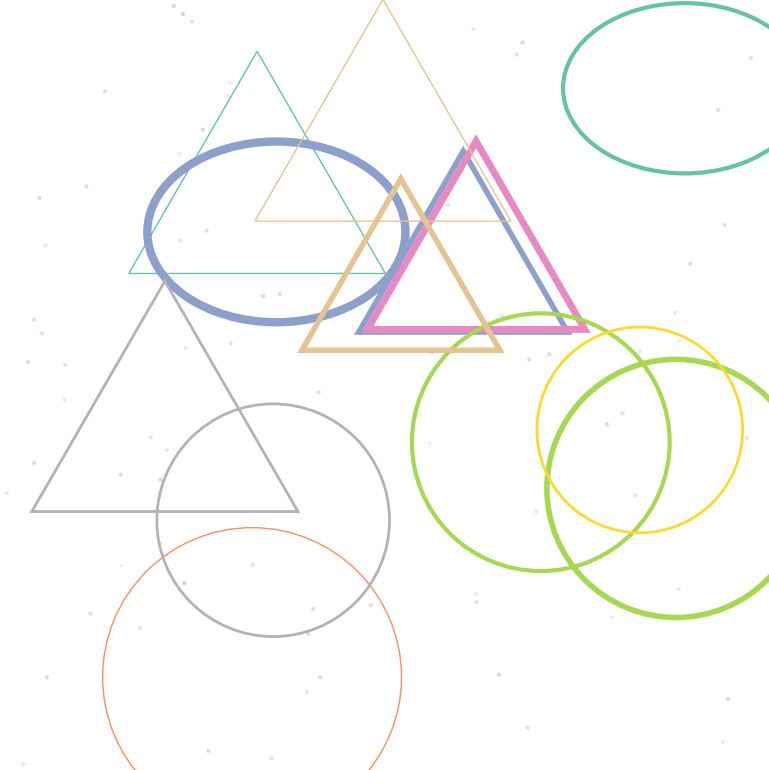[{"shape": "oval", "thickness": 1.5, "radius": 0.79, "center": [0.889, 0.885]}, {"shape": "triangle", "thickness": 0.5, "radius": 0.96, "center": [0.334, 0.741]}, {"shape": "circle", "thickness": 0.5, "radius": 0.97, "center": [0.327, 0.121]}, {"shape": "oval", "thickness": 3, "radius": 0.84, "center": [0.359, 0.699]}, {"shape": "triangle", "thickness": 2, "radius": 0.78, "center": [0.602, 0.647]}, {"shape": "triangle", "thickness": 2.5, "radius": 0.81, "center": [0.618, 0.654]}, {"shape": "circle", "thickness": 2, "radius": 0.84, "center": [0.878, 0.366]}, {"shape": "circle", "thickness": 1.5, "radius": 0.84, "center": [0.702, 0.426]}, {"shape": "circle", "thickness": 1, "radius": 0.67, "center": [0.831, 0.442]}, {"shape": "triangle", "thickness": 0.5, "radius": 0.96, "center": [0.497, 0.809]}, {"shape": "triangle", "thickness": 2, "radius": 0.74, "center": [0.521, 0.619]}, {"shape": "circle", "thickness": 1, "radius": 0.76, "center": [0.355, 0.324]}, {"shape": "triangle", "thickness": 1, "radius": 1.0, "center": [0.214, 0.435]}]